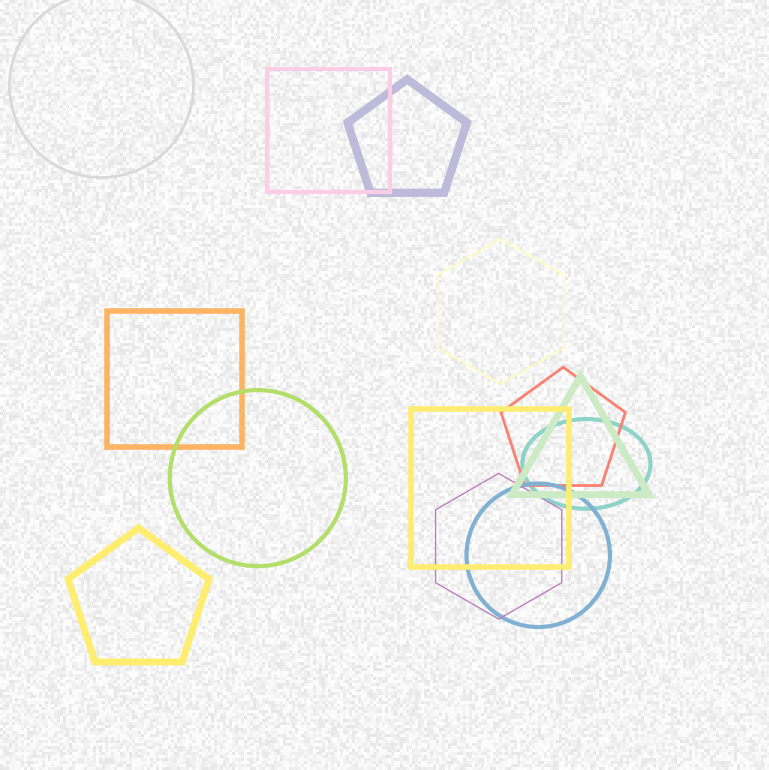[{"shape": "oval", "thickness": 1.5, "radius": 0.42, "center": [0.762, 0.398]}, {"shape": "hexagon", "thickness": 0.5, "radius": 0.47, "center": [0.65, 0.596]}, {"shape": "pentagon", "thickness": 3, "radius": 0.41, "center": [0.529, 0.815]}, {"shape": "pentagon", "thickness": 1, "radius": 0.42, "center": [0.731, 0.438]}, {"shape": "circle", "thickness": 1.5, "radius": 0.47, "center": [0.699, 0.279]}, {"shape": "square", "thickness": 2, "radius": 0.44, "center": [0.227, 0.508]}, {"shape": "circle", "thickness": 1.5, "radius": 0.57, "center": [0.335, 0.379]}, {"shape": "square", "thickness": 1.5, "radius": 0.4, "center": [0.426, 0.83]}, {"shape": "circle", "thickness": 1, "radius": 0.6, "center": [0.132, 0.889]}, {"shape": "hexagon", "thickness": 0.5, "radius": 0.47, "center": [0.648, 0.291]}, {"shape": "triangle", "thickness": 2.5, "radius": 0.51, "center": [0.754, 0.409]}, {"shape": "pentagon", "thickness": 2.5, "radius": 0.48, "center": [0.18, 0.218]}, {"shape": "square", "thickness": 2, "radius": 0.52, "center": [0.636, 0.366]}]